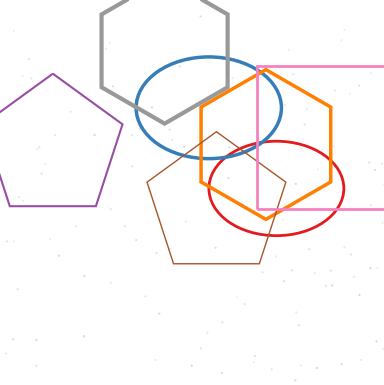[{"shape": "oval", "thickness": 2, "radius": 0.88, "center": [0.718, 0.511]}, {"shape": "oval", "thickness": 2.5, "radius": 0.94, "center": [0.542, 0.72]}, {"shape": "pentagon", "thickness": 1.5, "radius": 0.95, "center": [0.137, 0.618]}, {"shape": "hexagon", "thickness": 2.5, "radius": 0.97, "center": [0.691, 0.625]}, {"shape": "pentagon", "thickness": 1, "radius": 0.95, "center": [0.562, 0.468]}, {"shape": "square", "thickness": 2, "radius": 0.93, "center": [0.853, 0.644]}, {"shape": "hexagon", "thickness": 3, "radius": 0.95, "center": [0.428, 0.868]}]